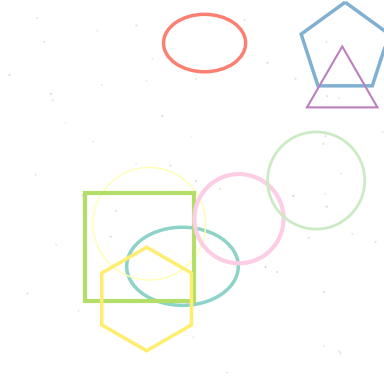[{"shape": "oval", "thickness": 2.5, "radius": 0.72, "center": [0.474, 0.308]}, {"shape": "circle", "thickness": 1, "radius": 0.73, "center": [0.388, 0.419]}, {"shape": "oval", "thickness": 2.5, "radius": 0.53, "center": [0.531, 0.888]}, {"shape": "pentagon", "thickness": 2.5, "radius": 0.6, "center": [0.896, 0.874]}, {"shape": "square", "thickness": 3, "radius": 0.71, "center": [0.362, 0.358]}, {"shape": "circle", "thickness": 3, "radius": 0.58, "center": [0.621, 0.432]}, {"shape": "triangle", "thickness": 1.5, "radius": 0.53, "center": [0.889, 0.774]}, {"shape": "circle", "thickness": 2, "radius": 0.63, "center": [0.821, 0.531]}, {"shape": "hexagon", "thickness": 2.5, "radius": 0.67, "center": [0.381, 0.223]}]